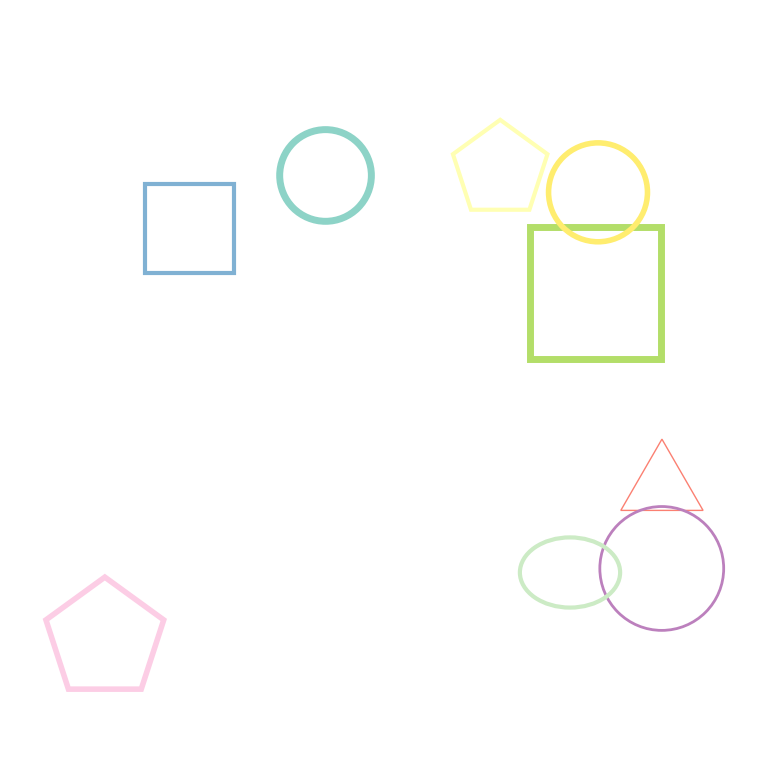[{"shape": "circle", "thickness": 2.5, "radius": 0.3, "center": [0.423, 0.772]}, {"shape": "pentagon", "thickness": 1.5, "radius": 0.32, "center": [0.65, 0.78]}, {"shape": "triangle", "thickness": 0.5, "radius": 0.31, "center": [0.86, 0.368]}, {"shape": "square", "thickness": 1.5, "radius": 0.29, "center": [0.246, 0.704]}, {"shape": "square", "thickness": 2.5, "radius": 0.43, "center": [0.774, 0.619]}, {"shape": "pentagon", "thickness": 2, "radius": 0.4, "center": [0.136, 0.17]}, {"shape": "circle", "thickness": 1, "radius": 0.4, "center": [0.859, 0.262]}, {"shape": "oval", "thickness": 1.5, "radius": 0.33, "center": [0.74, 0.257]}, {"shape": "circle", "thickness": 2, "radius": 0.32, "center": [0.777, 0.75]}]